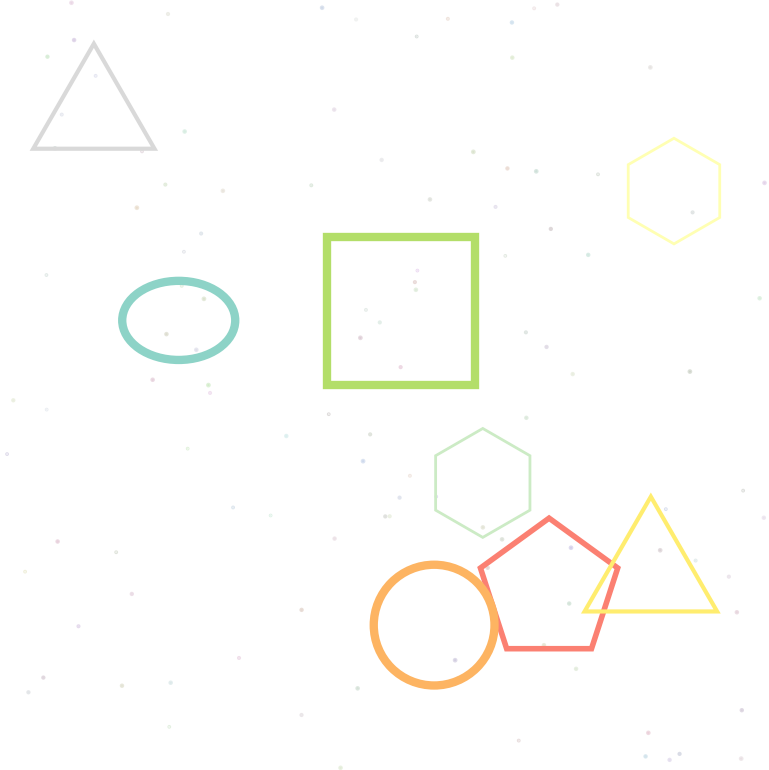[{"shape": "oval", "thickness": 3, "radius": 0.37, "center": [0.232, 0.584]}, {"shape": "hexagon", "thickness": 1, "radius": 0.34, "center": [0.875, 0.752]}, {"shape": "pentagon", "thickness": 2, "radius": 0.47, "center": [0.713, 0.233]}, {"shape": "circle", "thickness": 3, "radius": 0.39, "center": [0.564, 0.188]}, {"shape": "square", "thickness": 3, "radius": 0.48, "center": [0.521, 0.596]}, {"shape": "triangle", "thickness": 1.5, "radius": 0.45, "center": [0.122, 0.852]}, {"shape": "hexagon", "thickness": 1, "radius": 0.35, "center": [0.627, 0.373]}, {"shape": "triangle", "thickness": 1.5, "radius": 0.5, "center": [0.845, 0.256]}]